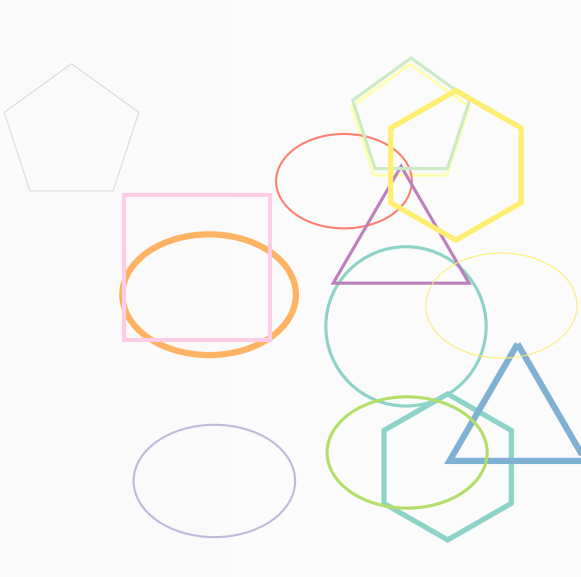[{"shape": "circle", "thickness": 1.5, "radius": 0.69, "center": [0.698, 0.434]}, {"shape": "hexagon", "thickness": 2.5, "radius": 0.63, "center": [0.77, 0.191]}, {"shape": "pentagon", "thickness": 1.5, "radius": 0.53, "center": [0.706, 0.782]}, {"shape": "oval", "thickness": 1, "radius": 0.69, "center": [0.369, 0.166]}, {"shape": "oval", "thickness": 1, "radius": 0.58, "center": [0.592, 0.685]}, {"shape": "triangle", "thickness": 3, "radius": 0.68, "center": [0.89, 0.269]}, {"shape": "oval", "thickness": 3, "radius": 0.75, "center": [0.36, 0.489]}, {"shape": "oval", "thickness": 1.5, "radius": 0.69, "center": [0.7, 0.216]}, {"shape": "square", "thickness": 2, "radius": 0.63, "center": [0.338, 0.536]}, {"shape": "pentagon", "thickness": 0.5, "radius": 0.61, "center": [0.123, 0.767]}, {"shape": "triangle", "thickness": 1.5, "radius": 0.67, "center": [0.69, 0.576]}, {"shape": "pentagon", "thickness": 1.5, "radius": 0.53, "center": [0.707, 0.793]}, {"shape": "oval", "thickness": 0.5, "radius": 0.65, "center": [0.863, 0.47]}, {"shape": "hexagon", "thickness": 2.5, "radius": 0.65, "center": [0.784, 0.713]}]